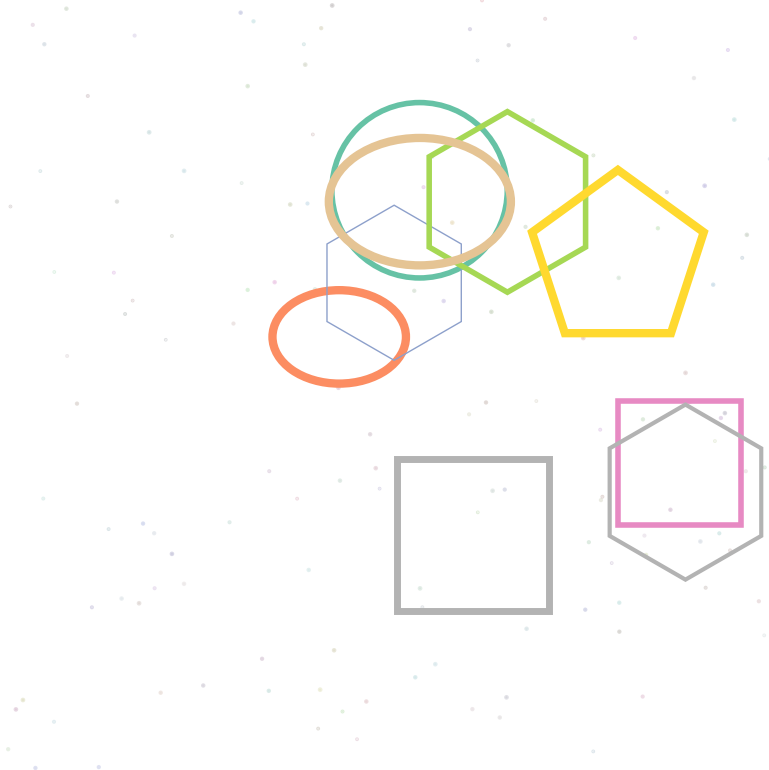[{"shape": "circle", "thickness": 2, "radius": 0.57, "center": [0.545, 0.753]}, {"shape": "oval", "thickness": 3, "radius": 0.43, "center": [0.441, 0.562]}, {"shape": "hexagon", "thickness": 0.5, "radius": 0.5, "center": [0.512, 0.633]}, {"shape": "square", "thickness": 2, "radius": 0.4, "center": [0.882, 0.398]}, {"shape": "hexagon", "thickness": 2, "radius": 0.59, "center": [0.659, 0.738]}, {"shape": "pentagon", "thickness": 3, "radius": 0.59, "center": [0.802, 0.662]}, {"shape": "oval", "thickness": 3, "radius": 0.59, "center": [0.545, 0.738]}, {"shape": "square", "thickness": 2.5, "radius": 0.49, "center": [0.615, 0.305]}, {"shape": "hexagon", "thickness": 1.5, "radius": 0.57, "center": [0.89, 0.361]}]